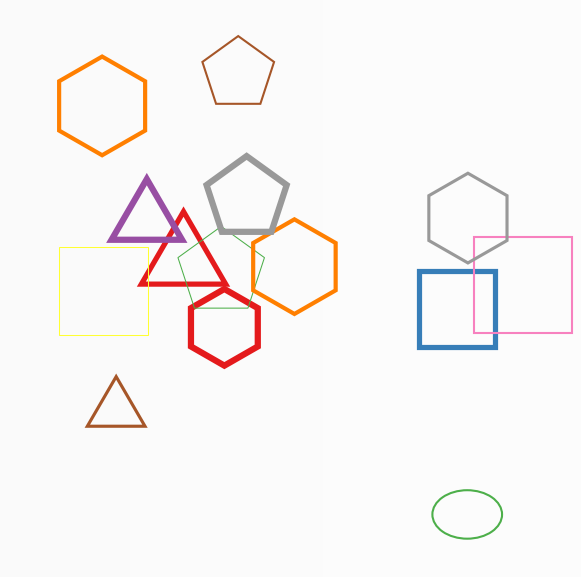[{"shape": "hexagon", "thickness": 3, "radius": 0.33, "center": [0.386, 0.432]}, {"shape": "triangle", "thickness": 2.5, "radius": 0.42, "center": [0.316, 0.549]}, {"shape": "square", "thickness": 2.5, "radius": 0.33, "center": [0.787, 0.465]}, {"shape": "pentagon", "thickness": 0.5, "radius": 0.39, "center": [0.381, 0.529]}, {"shape": "oval", "thickness": 1, "radius": 0.3, "center": [0.804, 0.108]}, {"shape": "triangle", "thickness": 3, "radius": 0.35, "center": [0.253, 0.619]}, {"shape": "hexagon", "thickness": 2, "radius": 0.41, "center": [0.507, 0.537]}, {"shape": "hexagon", "thickness": 2, "radius": 0.43, "center": [0.176, 0.816]}, {"shape": "square", "thickness": 0.5, "radius": 0.38, "center": [0.178, 0.495]}, {"shape": "triangle", "thickness": 1.5, "radius": 0.29, "center": [0.2, 0.29]}, {"shape": "pentagon", "thickness": 1, "radius": 0.32, "center": [0.41, 0.872]}, {"shape": "square", "thickness": 1, "radius": 0.42, "center": [0.9, 0.506]}, {"shape": "pentagon", "thickness": 3, "radius": 0.36, "center": [0.424, 0.656]}, {"shape": "hexagon", "thickness": 1.5, "radius": 0.39, "center": [0.805, 0.621]}]